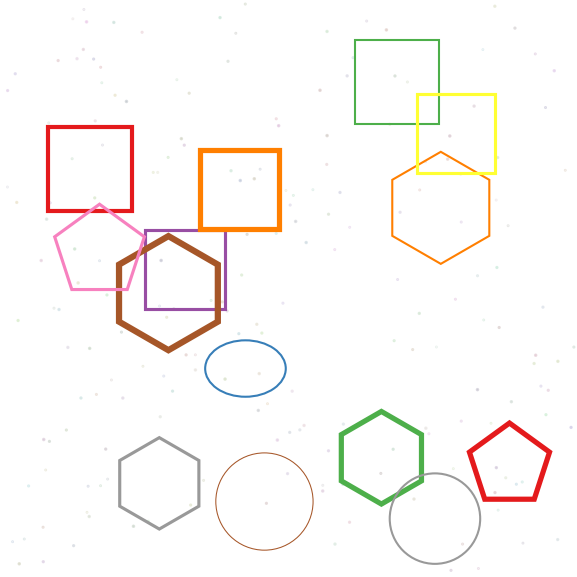[{"shape": "pentagon", "thickness": 2.5, "radius": 0.36, "center": [0.882, 0.194]}, {"shape": "square", "thickness": 2, "radius": 0.36, "center": [0.155, 0.706]}, {"shape": "oval", "thickness": 1, "radius": 0.35, "center": [0.425, 0.361]}, {"shape": "square", "thickness": 1, "radius": 0.36, "center": [0.688, 0.857]}, {"shape": "hexagon", "thickness": 2.5, "radius": 0.4, "center": [0.66, 0.206]}, {"shape": "square", "thickness": 1.5, "radius": 0.34, "center": [0.32, 0.533]}, {"shape": "hexagon", "thickness": 1, "radius": 0.49, "center": [0.763, 0.639]}, {"shape": "square", "thickness": 2.5, "radius": 0.34, "center": [0.415, 0.671]}, {"shape": "square", "thickness": 1.5, "radius": 0.34, "center": [0.79, 0.768]}, {"shape": "hexagon", "thickness": 3, "radius": 0.49, "center": [0.292, 0.492]}, {"shape": "circle", "thickness": 0.5, "radius": 0.42, "center": [0.458, 0.131]}, {"shape": "pentagon", "thickness": 1.5, "radius": 0.41, "center": [0.172, 0.564]}, {"shape": "hexagon", "thickness": 1.5, "radius": 0.4, "center": [0.276, 0.162]}, {"shape": "circle", "thickness": 1, "radius": 0.39, "center": [0.753, 0.101]}]